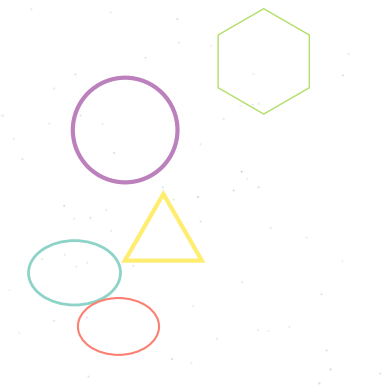[{"shape": "oval", "thickness": 2, "radius": 0.6, "center": [0.194, 0.291]}, {"shape": "oval", "thickness": 1.5, "radius": 0.53, "center": [0.308, 0.152]}, {"shape": "hexagon", "thickness": 1, "radius": 0.68, "center": [0.685, 0.841]}, {"shape": "circle", "thickness": 3, "radius": 0.68, "center": [0.325, 0.662]}, {"shape": "triangle", "thickness": 3, "radius": 0.58, "center": [0.424, 0.381]}]